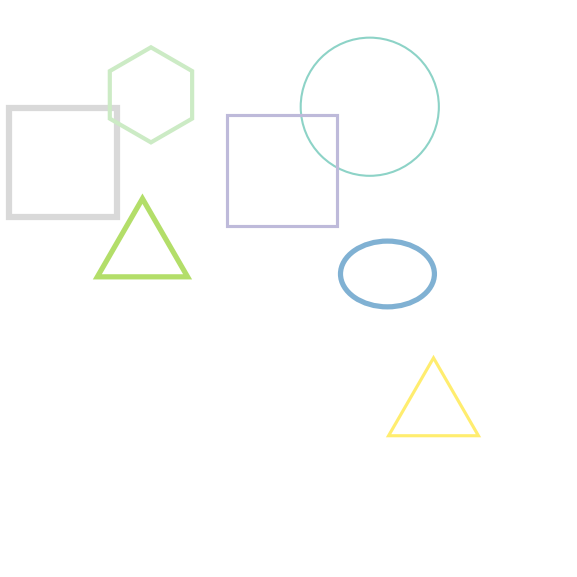[{"shape": "circle", "thickness": 1, "radius": 0.6, "center": [0.64, 0.814]}, {"shape": "square", "thickness": 1.5, "radius": 0.48, "center": [0.488, 0.704]}, {"shape": "oval", "thickness": 2.5, "radius": 0.41, "center": [0.671, 0.525]}, {"shape": "triangle", "thickness": 2.5, "radius": 0.45, "center": [0.247, 0.565]}, {"shape": "square", "thickness": 3, "radius": 0.47, "center": [0.109, 0.718]}, {"shape": "hexagon", "thickness": 2, "radius": 0.41, "center": [0.261, 0.835]}, {"shape": "triangle", "thickness": 1.5, "radius": 0.45, "center": [0.751, 0.29]}]